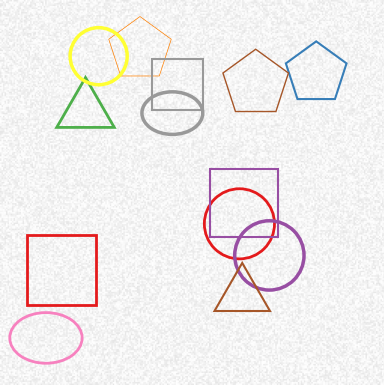[{"shape": "square", "thickness": 2, "radius": 0.45, "center": [0.16, 0.298]}, {"shape": "circle", "thickness": 2, "radius": 0.46, "center": [0.622, 0.419]}, {"shape": "pentagon", "thickness": 1.5, "radius": 0.41, "center": [0.821, 0.81]}, {"shape": "triangle", "thickness": 2, "radius": 0.43, "center": [0.222, 0.712]}, {"shape": "square", "thickness": 1.5, "radius": 0.44, "center": [0.634, 0.472]}, {"shape": "circle", "thickness": 2.5, "radius": 0.45, "center": [0.7, 0.337]}, {"shape": "pentagon", "thickness": 0.5, "radius": 0.43, "center": [0.364, 0.872]}, {"shape": "circle", "thickness": 2.5, "radius": 0.37, "center": [0.256, 0.854]}, {"shape": "pentagon", "thickness": 1, "radius": 0.45, "center": [0.664, 0.783]}, {"shape": "triangle", "thickness": 1.5, "radius": 0.42, "center": [0.629, 0.234]}, {"shape": "oval", "thickness": 2, "radius": 0.47, "center": [0.119, 0.122]}, {"shape": "oval", "thickness": 2.5, "radius": 0.4, "center": [0.448, 0.706]}, {"shape": "square", "thickness": 1.5, "radius": 0.33, "center": [0.46, 0.781]}]